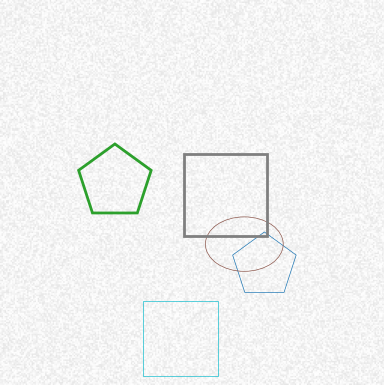[{"shape": "pentagon", "thickness": 0.5, "radius": 0.43, "center": [0.687, 0.311]}, {"shape": "pentagon", "thickness": 2, "radius": 0.5, "center": [0.298, 0.527]}, {"shape": "oval", "thickness": 0.5, "radius": 0.51, "center": [0.635, 0.366]}, {"shape": "square", "thickness": 2, "radius": 0.53, "center": [0.586, 0.494]}, {"shape": "square", "thickness": 0.5, "radius": 0.49, "center": [0.469, 0.122]}]